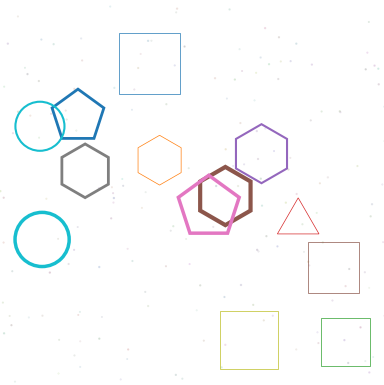[{"shape": "square", "thickness": 0.5, "radius": 0.4, "center": [0.388, 0.836]}, {"shape": "pentagon", "thickness": 2, "radius": 0.35, "center": [0.203, 0.698]}, {"shape": "hexagon", "thickness": 0.5, "radius": 0.32, "center": [0.415, 0.584]}, {"shape": "square", "thickness": 0.5, "radius": 0.31, "center": [0.897, 0.112]}, {"shape": "triangle", "thickness": 0.5, "radius": 0.31, "center": [0.775, 0.424]}, {"shape": "hexagon", "thickness": 1.5, "radius": 0.38, "center": [0.679, 0.601]}, {"shape": "hexagon", "thickness": 3, "radius": 0.38, "center": [0.585, 0.491]}, {"shape": "square", "thickness": 0.5, "radius": 0.33, "center": [0.865, 0.306]}, {"shape": "pentagon", "thickness": 2.5, "radius": 0.42, "center": [0.542, 0.462]}, {"shape": "hexagon", "thickness": 2, "radius": 0.35, "center": [0.221, 0.556]}, {"shape": "square", "thickness": 0.5, "radius": 0.38, "center": [0.647, 0.117]}, {"shape": "circle", "thickness": 2.5, "radius": 0.35, "center": [0.109, 0.378]}, {"shape": "circle", "thickness": 1.5, "radius": 0.32, "center": [0.104, 0.672]}]